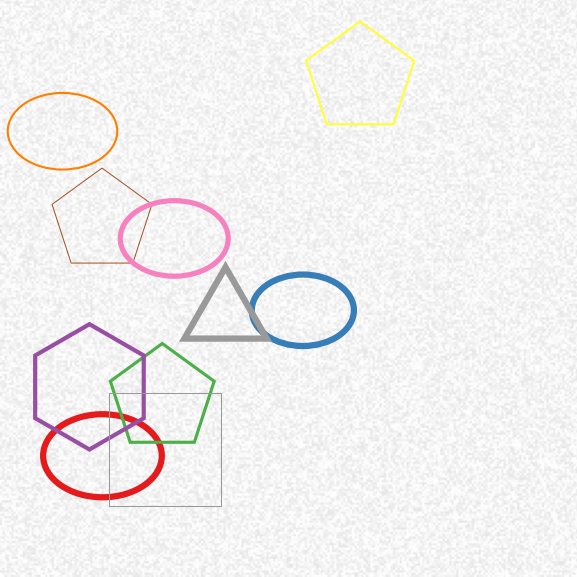[{"shape": "oval", "thickness": 3, "radius": 0.51, "center": [0.177, 0.21]}, {"shape": "oval", "thickness": 3, "radius": 0.44, "center": [0.524, 0.462]}, {"shape": "pentagon", "thickness": 1.5, "radius": 0.47, "center": [0.281, 0.31]}, {"shape": "hexagon", "thickness": 2, "radius": 0.54, "center": [0.155, 0.329]}, {"shape": "oval", "thickness": 1, "radius": 0.47, "center": [0.108, 0.772]}, {"shape": "pentagon", "thickness": 1, "radius": 0.49, "center": [0.624, 0.864]}, {"shape": "pentagon", "thickness": 0.5, "radius": 0.45, "center": [0.177, 0.617]}, {"shape": "oval", "thickness": 2.5, "radius": 0.47, "center": [0.302, 0.586]}, {"shape": "triangle", "thickness": 3, "radius": 0.41, "center": [0.391, 0.454]}, {"shape": "square", "thickness": 0.5, "radius": 0.49, "center": [0.286, 0.22]}]